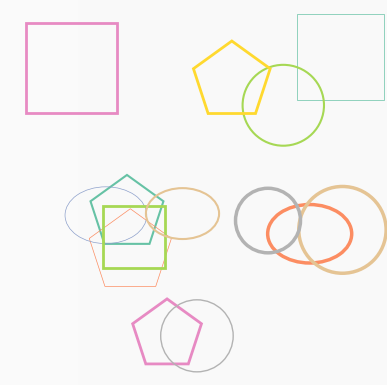[{"shape": "square", "thickness": 0.5, "radius": 0.56, "center": [0.88, 0.852]}, {"shape": "pentagon", "thickness": 1.5, "radius": 0.49, "center": [0.328, 0.447]}, {"shape": "oval", "thickness": 2.5, "radius": 0.54, "center": [0.799, 0.393]}, {"shape": "pentagon", "thickness": 0.5, "radius": 0.56, "center": [0.336, 0.346]}, {"shape": "oval", "thickness": 0.5, "radius": 0.53, "center": [0.273, 0.441]}, {"shape": "square", "thickness": 2, "radius": 0.59, "center": [0.184, 0.823]}, {"shape": "pentagon", "thickness": 2, "radius": 0.47, "center": [0.431, 0.13]}, {"shape": "square", "thickness": 2, "radius": 0.4, "center": [0.346, 0.384]}, {"shape": "circle", "thickness": 1.5, "radius": 0.53, "center": [0.731, 0.727]}, {"shape": "pentagon", "thickness": 2, "radius": 0.52, "center": [0.598, 0.789]}, {"shape": "oval", "thickness": 1.5, "radius": 0.47, "center": [0.471, 0.445]}, {"shape": "circle", "thickness": 2.5, "radius": 0.56, "center": [0.884, 0.403]}, {"shape": "circle", "thickness": 1, "radius": 0.47, "center": [0.508, 0.128]}, {"shape": "circle", "thickness": 2.5, "radius": 0.42, "center": [0.692, 0.427]}]